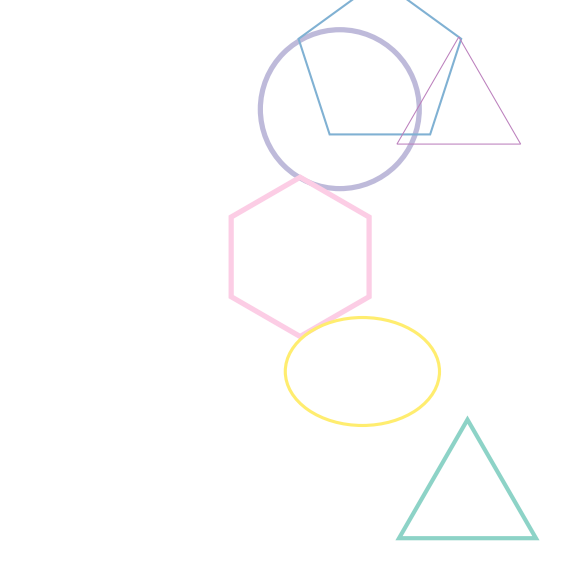[{"shape": "triangle", "thickness": 2, "radius": 0.68, "center": [0.809, 0.136]}, {"shape": "circle", "thickness": 2.5, "radius": 0.69, "center": [0.588, 0.81]}, {"shape": "pentagon", "thickness": 1, "radius": 0.74, "center": [0.658, 0.886]}, {"shape": "hexagon", "thickness": 2.5, "radius": 0.69, "center": [0.52, 0.554]}, {"shape": "triangle", "thickness": 0.5, "radius": 0.62, "center": [0.794, 0.811]}, {"shape": "oval", "thickness": 1.5, "radius": 0.67, "center": [0.628, 0.356]}]